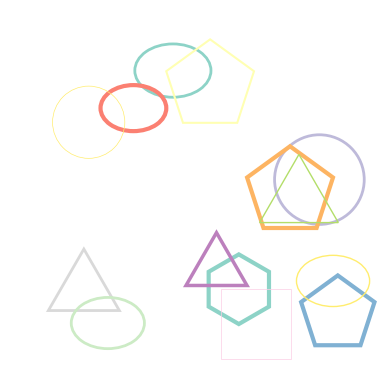[{"shape": "hexagon", "thickness": 3, "radius": 0.45, "center": [0.62, 0.249]}, {"shape": "oval", "thickness": 2, "radius": 0.49, "center": [0.449, 0.817]}, {"shape": "pentagon", "thickness": 1.5, "radius": 0.6, "center": [0.546, 0.778]}, {"shape": "circle", "thickness": 2, "radius": 0.58, "center": [0.83, 0.533]}, {"shape": "oval", "thickness": 3, "radius": 0.43, "center": [0.347, 0.719]}, {"shape": "pentagon", "thickness": 3, "radius": 0.5, "center": [0.877, 0.184]}, {"shape": "pentagon", "thickness": 3, "radius": 0.59, "center": [0.753, 0.503]}, {"shape": "triangle", "thickness": 1, "radius": 0.59, "center": [0.776, 0.481]}, {"shape": "square", "thickness": 0.5, "radius": 0.45, "center": [0.665, 0.158]}, {"shape": "triangle", "thickness": 2, "radius": 0.53, "center": [0.218, 0.247]}, {"shape": "triangle", "thickness": 2.5, "radius": 0.46, "center": [0.562, 0.304]}, {"shape": "oval", "thickness": 2, "radius": 0.48, "center": [0.28, 0.161]}, {"shape": "oval", "thickness": 1, "radius": 0.48, "center": [0.865, 0.27]}, {"shape": "circle", "thickness": 0.5, "radius": 0.47, "center": [0.23, 0.682]}]